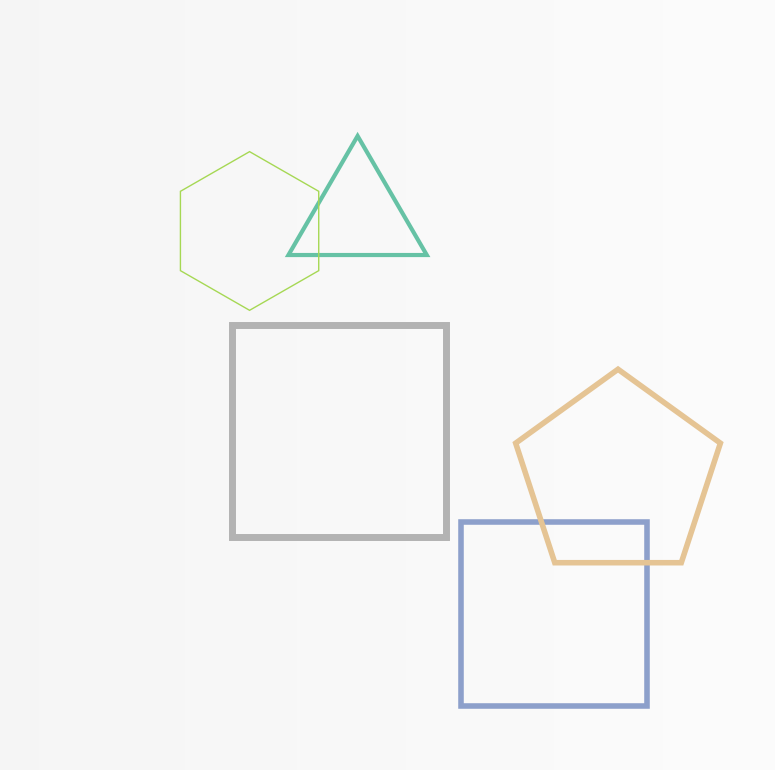[{"shape": "triangle", "thickness": 1.5, "radius": 0.52, "center": [0.461, 0.72]}, {"shape": "square", "thickness": 2, "radius": 0.6, "center": [0.715, 0.203]}, {"shape": "hexagon", "thickness": 0.5, "radius": 0.52, "center": [0.322, 0.7]}, {"shape": "pentagon", "thickness": 2, "radius": 0.69, "center": [0.797, 0.382]}, {"shape": "square", "thickness": 2.5, "radius": 0.69, "center": [0.438, 0.44]}]